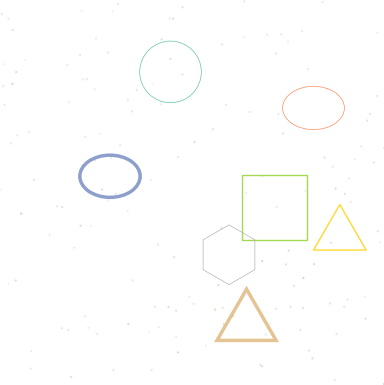[{"shape": "circle", "thickness": 0.5, "radius": 0.4, "center": [0.443, 0.813]}, {"shape": "oval", "thickness": 0.5, "radius": 0.4, "center": [0.814, 0.72]}, {"shape": "oval", "thickness": 2.5, "radius": 0.39, "center": [0.286, 0.542]}, {"shape": "square", "thickness": 1, "radius": 0.42, "center": [0.712, 0.46]}, {"shape": "triangle", "thickness": 1, "radius": 0.39, "center": [0.883, 0.39]}, {"shape": "triangle", "thickness": 2.5, "radius": 0.44, "center": [0.64, 0.16]}, {"shape": "hexagon", "thickness": 0.5, "radius": 0.39, "center": [0.595, 0.338]}]